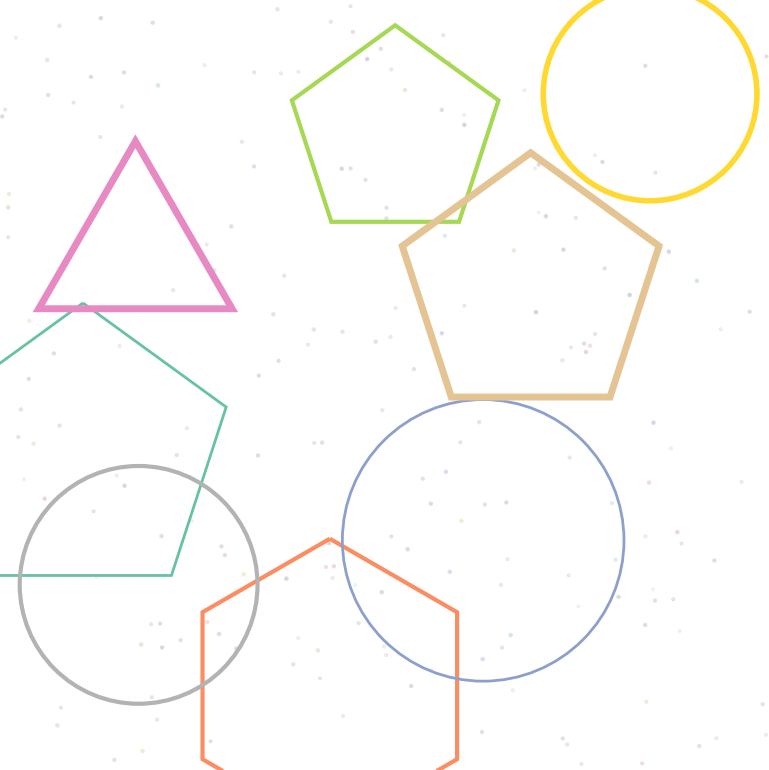[{"shape": "pentagon", "thickness": 1, "radius": 0.98, "center": [0.108, 0.411]}, {"shape": "hexagon", "thickness": 1.5, "radius": 0.95, "center": [0.428, 0.109]}, {"shape": "circle", "thickness": 1, "radius": 0.91, "center": [0.627, 0.298]}, {"shape": "triangle", "thickness": 2.5, "radius": 0.73, "center": [0.176, 0.672]}, {"shape": "pentagon", "thickness": 1.5, "radius": 0.71, "center": [0.513, 0.826]}, {"shape": "circle", "thickness": 2, "radius": 0.69, "center": [0.844, 0.878]}, {"shape": "pentagon", "thickness": 2.5, "radius": 0.88, "center": [0.689, 0.626]}, {"shape": "circle", "thickness": 1.5, "radius": 0.77, "center": [0.18, 0.24]}]